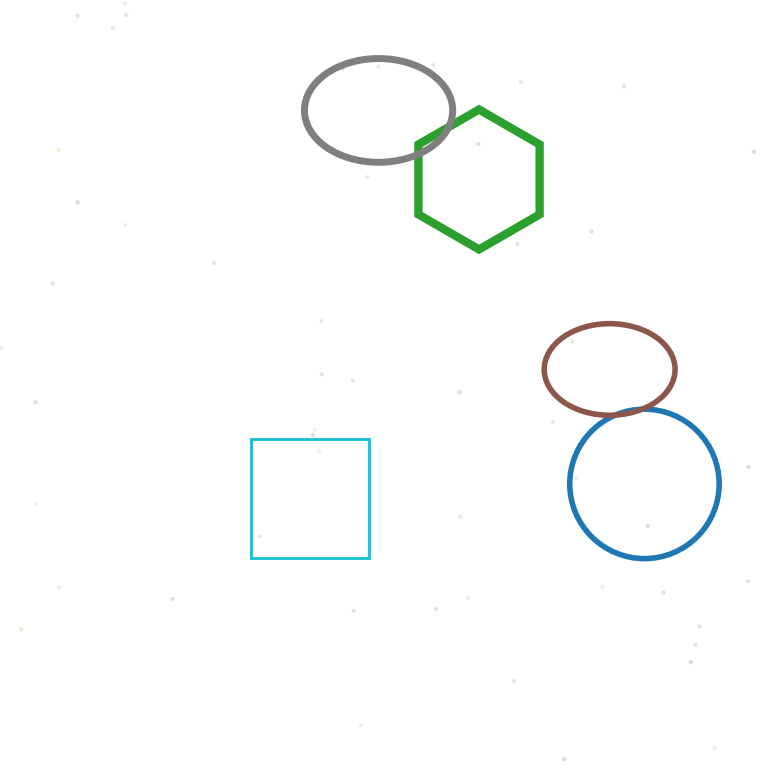[{"shape": "circle", "thickness": 2, "radius": 0.49, "center": [0.837, 0.372]}, {"shape": "hexagon", "thickness": 3, "radius": 0.45, "center": [0.622, 0.767]}, {"shape": "oval", "thickness": 2, "radius": 0.42, "center": [0.792, 0.52]}, {"shape": "oval", "thickness": 2.5, "radius": 0.48, "center": [0.492, 0.857]}, {"shape": "square", "thickness": 1, "radius": 0.39, "center": [0.403, 0.352]}]